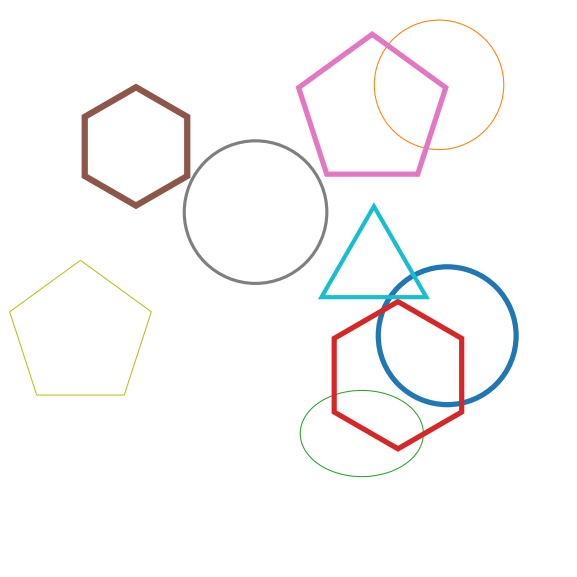[{"shape": "circle", "thickness": 2.5, "radius": 0.6, "center": [0.774, 0.418]}, {"shape": "circle", "thickness": 0.5, "radius": 0.56, "center": [0.76, 0.852]}, {"shape": "oval", "thickness": 0.5, "radius": 0.53, "center": [0.627, 0.248]}, {"shape": "hexagon", "thickness": 2.5, "radius": 0.64, "center": [0.689, 0.349]}, {"shape": "hexagon", "thickness": 3, "radius": 0.51, "center": [0.235, 0.746]}, {"shape": "pentagon", "thickness": 2.5, "radius": 0.67, "center": [0.645, 0.806]}, {"shape": "circle", "thickness": 1.5, "radius": 0.62, "center": [0.442, 0.632]}, {"shape": "pentagon", "thickness": 0.5, "radius": 0.64, "center": [0.139, 0.419]}, {"shape": "triangle", "thickness": 2, "radius": 0.52, "center": [0.647, 0.537]}]